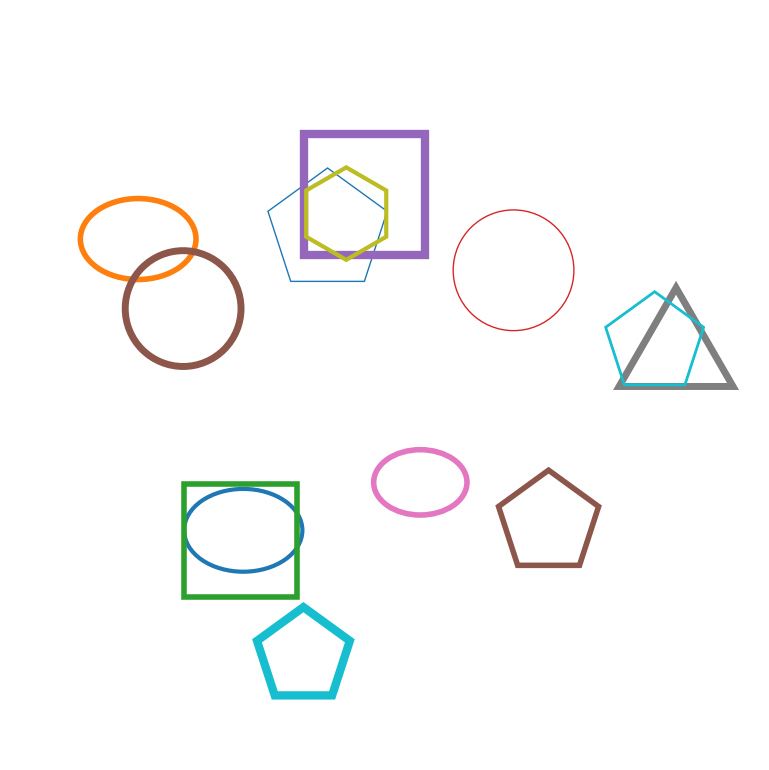[{"shape": "pentagon", "thickness": 0.5, "radius": 0.41, "center": [0.425, 0.7]}, {"shape": "oval", "thickness": 1.5, "radius": 0.38, "center": [0.316, 0.311]}, {"shape": "oval", "thickness": 2, "radius": 0.38, "center": [0.179, 0.69]}, {"shape": "square", "thickness": 2, "radius": 0.37, "center": [0.313, 0.298]}, {"shape": "circle", "thickness": 0.5, "radius": 0.39, "center": [0.667, 0.649]}, {"shape": "square", "thickness": 3, "radius": 0.39, "center": [0.473, 0.747]}, {"shape": "pentagon", "thickness": 2, "radius": 0.34, "center": [0.712, 0.321]}, {"shape": "circle", "thickness": 2.5, "radius": 0.38, "center": [0.238, 0.599]}, {"shape": "oval", "thickness": 2, "radius": 0.3, "center": [0.546, 0.374]}, {"shape": "triangle", "thickness": 2.5, "radius": 0.43, "center": [0.878, 0.541]}, {"shape": "hexagon", "thickness": 1.5, "radius": 0.3, "center": [0.45, 0.723]}, {"shape": "pentagon", "thickness": 1, "radius": 0.33, "center": [0.85, 0.554]}, {"shape": "pentagon", "thickness": 3, "radius": 0.32, "center": [0.394, 0.148]}]